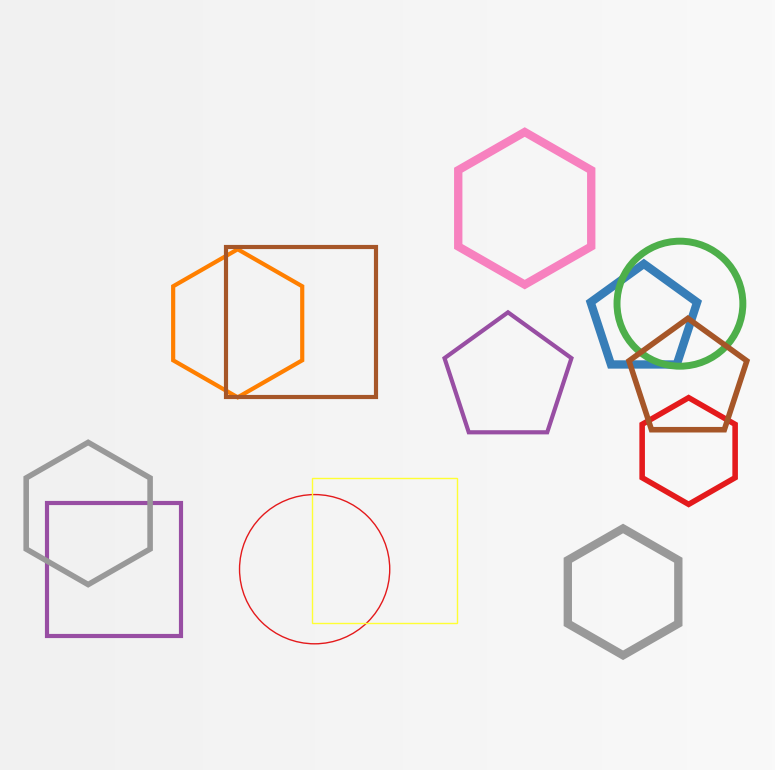[{"shape": "hexagon", "thickness": 2, "radius": 0.35, "center": [0.889, 0.414]}, {"shape": "circle", "thickness": 0.5, "radius": 0.48, "center": [0.406, 0.261]}, {"shape": "pentagon", "thickness": 3, "radius": 0.36, "center": [0.831, 0.585]}, {"shape": "circle", "thickness": 2.5, "radius": 0.41, "center": [0.877, 0.606]}, {"shape": "pentagon", "thickness": 1.5, "radius": 0.43, "center": [0.655, 0.508]}, {"shape": "square", "thickness": 1.5, "radius": 0.43, "center": [0.147, 0.26]}, {"shape": "hexagon", "thickness": 1.5, "radius": 0.48, "center": [0.307, 0.58]}, {"shape": "square", "thickness": 0.5, "radius": 0.47, "center": [0.496, 0.285]}, {"shape": "pentagon", "thickness": 2, "radius": 0.4, "center": [0.888, 0.507]}, {"shape": "square", "thickness": 1.5, "radius": 0.48, "center": [0.389, 0.582]}, {"shape": "hexagon", "thickness": 3, "radius": 0.5, "center": [0.677, 0.729]}, {"shape": "hexagon", "thickness": 3, "radius": 0.41, "center": [0.804, 0.231]}, {"shape": "hexagon", "thickness": 2, "radius": 0.46, "center": [0.114, 0.333]}]